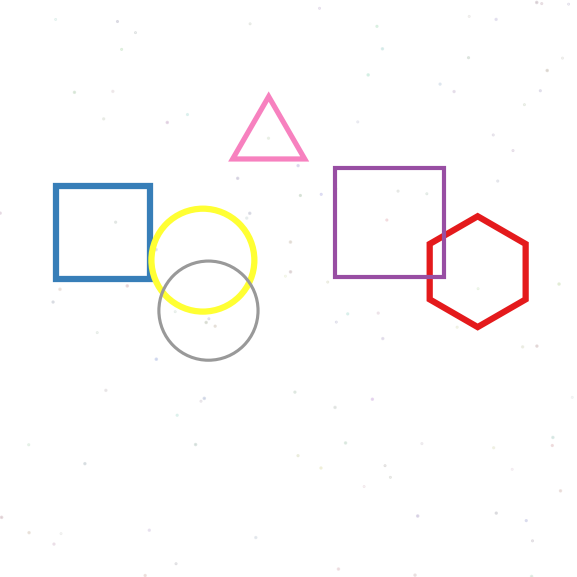[{"shape": "hexagon", "thickness": 3, "radius": 0.48, "center": [0.827, 0.529]}, {"shape": "square", "thickness": 3, "radius": 0.41, "center": [0.178, 0.597]}, {"shape": "square", "thickness": 2, "radius": 0.47, "center": [0.674, 0.614]}, {"shape": "circle", "thickness": 3, "radius": 0.45, "center": [0.351, 0.549]}, {"shape": "triangle", "thickness": 2.5, "radius": 0.36, "center": [0.465, 0.76]}, {"shape": "circle", "thickness": 1.5, "radius": 0.43, "center": [0.361, 0.461]}]